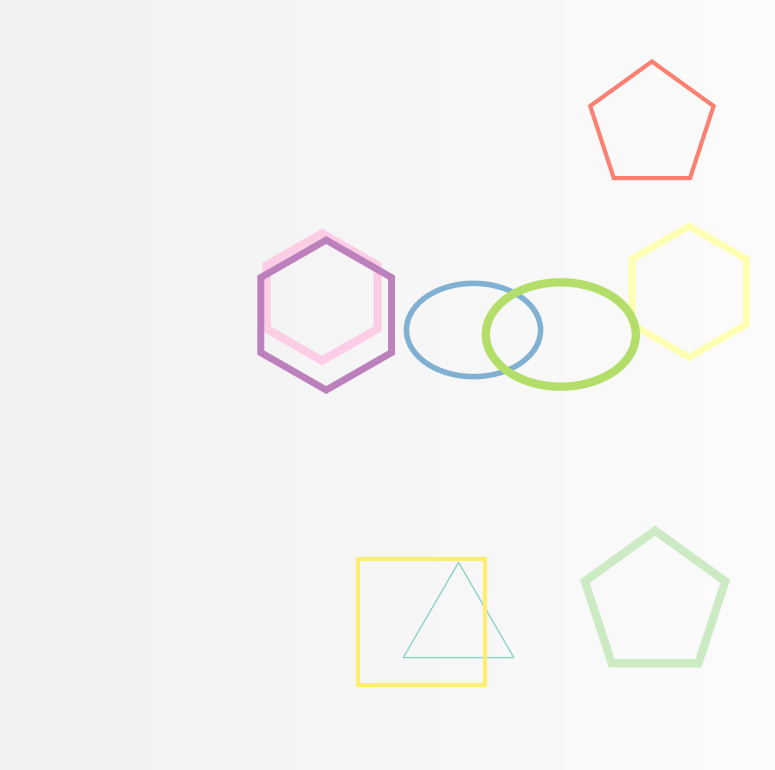[{"shape": "triangle", "thickness": 0.5, "radius": 0.41, "center": [0.592, 0.187]}, {"shape": "hexagon", "thickness": 2.5, "radius": 0.43, "center": [0.889, 0.621]}, {"shape": "pentagon", "thickness": 1.5, "radius": 0.42, "center": [0.841, 0.836]}, {"shape": "oval", "thickness": 2, "radius": 0.43, "center": [0.611, 0.571]}, {"shape": "oval", "thickness": 3, "radius": 0.48, "center": [0.724, 0.566]}, {"shape": "hexagon", "thickness": 3, "radius": 0.41, "center": [0.416, 0.614]}, {"shape": "hexagon", "thickness": 2.5, "radius": 0.49, "center": [0.421, 0.591]}, {"shape": "pentagon", "thickness": 3, "radius": 0.48, "center": [0.845, 0.216]}, {"shape": "square", "thickness": 1.5, "radius": 0.41, "center": [0.544, 0.192]}]